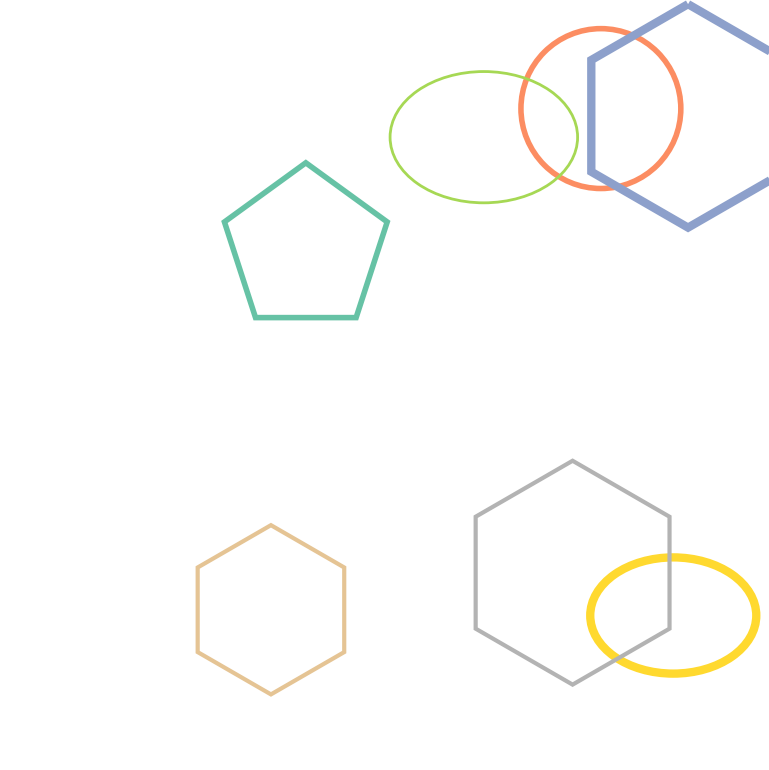[{"shape": "pentagon", "thickness": 2, "radius": 0.56, "center": [0.397, 0.677]}, {"shape": "circle", "thickness": 2, "radius": 0.52, "center": [0.78, 0.859]}, {"shape": "hexagon", "thickness": 3, "radius": 0.73, "center": [0.894, 0.85]}, {"shape": "oval", "thickness": 1, "radius": 0.61, "center": [0.628, 0.822]}, {"shape": "oval", "thickness": 3, "radius": 0.54, "center": [0.874, 0.201]}, {"shape": "hexagon", "thickness": 1.5, "radius": 0.55, "center": [0.352, 0.208]}, {"shape": "hexagon", "thickness": 1.5, "radius": 0.73, "center": [0.744, 0.256]}]